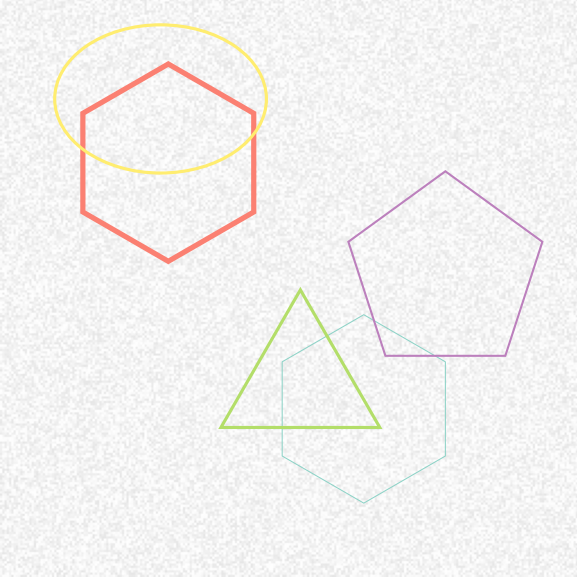[{"shape": "hexagon", "thickness": 0.5, "radius": 0.82, "center": [0.63, 0.291]}, {"shape": "hexagon", "thickness": 2.5, "radius": 0.85, "center": [0.291, 0.717]}, {"shape": "triangle", "thickness": 1.5, "radius": 0.79, "center": [0.52, 0.338]}, {"shape": "pentagon", "thickness": 1, "radius": 0.88, "center": [0.771, 0.526]}, {"shape": "oval", "thickness": 1.5, "radius": 0.92, "center": [0.278, 0.828]}]